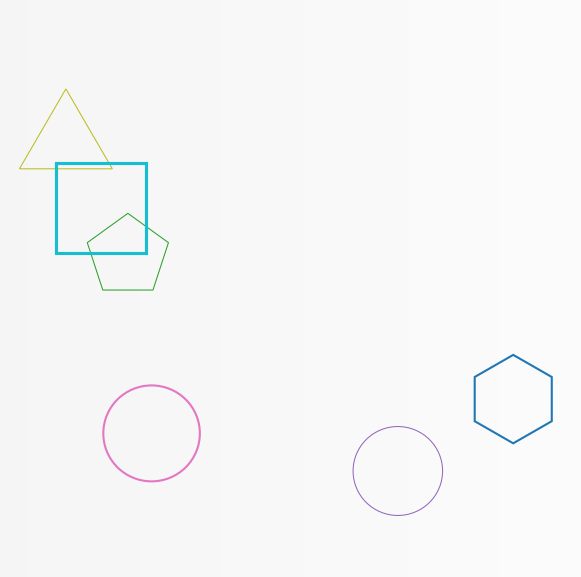[{"shape": "hexagon", "thickness": 1, "radius": 0.38, "center": [0.883, 0.308]}, {"shape": "pentagon", "thickness": 0.5, "radius": 0.37, "center": [0.22, 0.556]}, {"shape": "circle", "thickness": 0.5, "radius": 0.38, "center": [0.684, 0.184]}, {"shape": "circle", "thickness": 1, "radius": 0.42, "center": [0.261, 0.249]}, {"shape": "triangle", "thickness": 0.5, "radius": 0.46, "center": [0.113, 0.753]}, {"shape": "square", "thickness": 1.5, "radius": 0.39, "center": [0.174, 0.639]}]